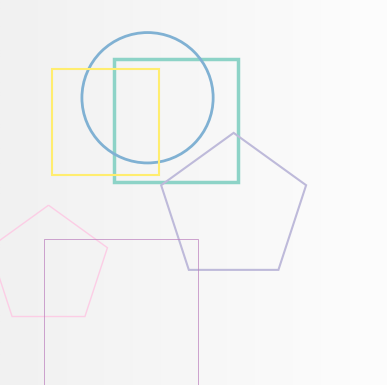[{"shape": "square", "thickness": 2.5, "radius": 0.8, "center": [0.454, 0.688]}, {"shape": "pentagon", "thickness": 1.5, "radius": 0.98, "center": [0.603, 0.458]}, {"shape": "circle", "thickness": 2, "radius": 0.85, "center": [0.381, 0.746]}, {"shape": "pentagon", "thickness": 1, "radius": 0.8, "center": [0.125, 0.307]}, {"shape": "square", "thickness": 0.5, "radius": 0.99, "center": [0.312, 0.181]}, {"shape": "square", "thickness": 1.5, "radius": 0.69, "center": [0.272, 0.683]}]